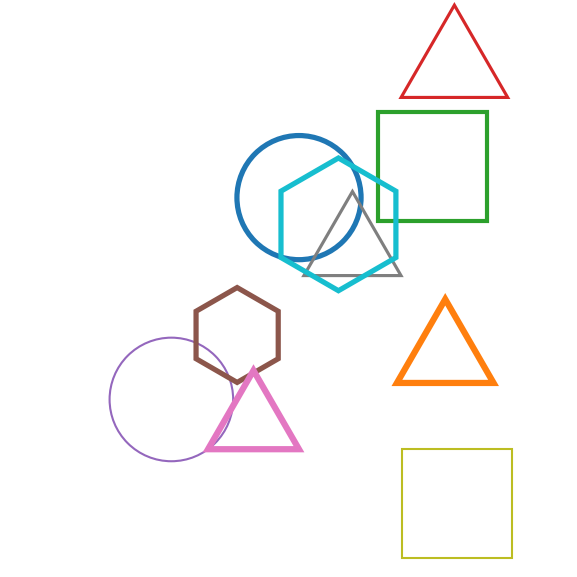[{"shape": "circle", "thickness": 2.5, "radius": 0.54, "center": [0.518, 0.657]}, {"shape": "triangle", "thickness": 3, "radius": 0.48, "center": [0.771, 0.384]}, {"shape": "square", "thickness": 2, "radius": 0.47, "center": [0.748, 0.711]}, {"shape": "triangle", "thickness": 1.5, "radius": 0.53, "center": [0.787, 0.884]}, {"shape": "circle", "thickness": 1, "radius": 0.53, "center": [0.297, 0.307]}, {"shape": "hexagon", "thickness": 2.5, "radius": 0.41, "center": [0.411, 0.419]}, {"shape": "triangle", "thickness": 3, "radius": 0.45, "center": [0.439, 0.267]}, {"shape": "triangle", "thickness": 1.5, "radius": 0.49, "center": [0.61, 0.57]}, {"shape": "square", "thickness": 1, "radius": 0.47, "center": [0.791, 0.127]}, {"shape": "hexagon", "thickness": 2.5, "radius": 0.57, "center": [0.586, 0.611]}]